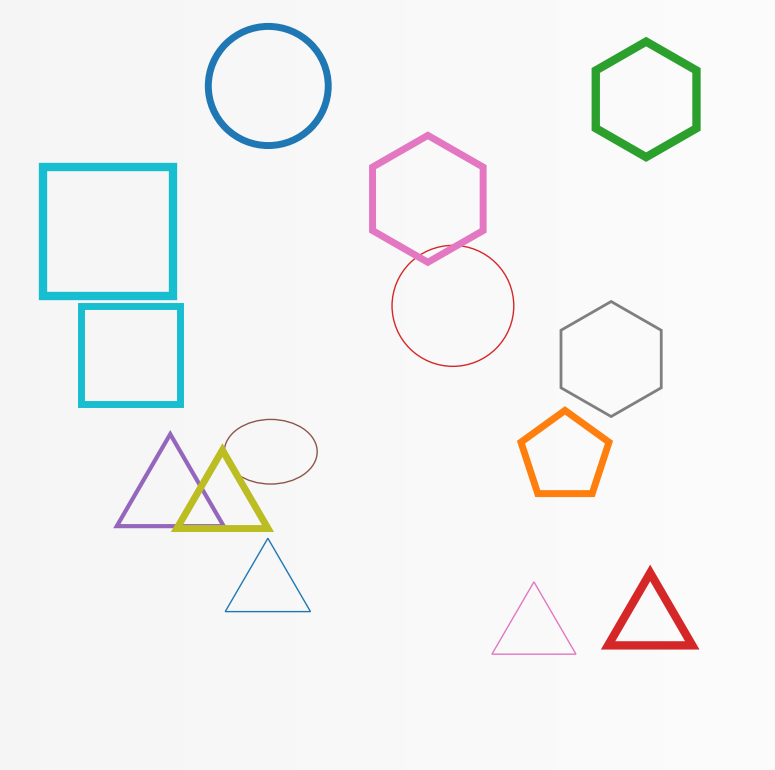[{"shape": "triangle", "thickness": 0.5, "radius": 0.32, "center": [0.346, 0.237]}, {"shape": "circle", "thickness": 2.5, "radius": 0.39, "center": [0.346, 0.888]}, {"shape": "pentagon", "thickness": 2.5, "radius": 0.3, "center": [0.729, 0.407]}, {"shape": "hexagon", "thickness": 3, "radius": 0.38, "center": [0.834, 0.871]}, {"shape": "circle", "thickness": 0.5, "radius": 0.39, "center": [0.584, 0.603]}, {"shape": "triangle", "thickness": 3, "radius": 0.31, "center": [0.839, 0.193]}, {"shape": "triangle", "thickness": 1.5, "radius": 0.4, "center": [0.22, 0.357]}, {"shape": "oval", "thickness": 0.5, "radius": 0.3, "center": [0.349, 0.413]}, {"shape": "hexagon", "thickness": 2.5, "radius": 0.41, "center": [0.552, 0.742]}, {"shape": "triangle", "thickness": 0.5, "radius": 0.31, "center": [0.689, 0.182]}, {"shape": "hexagon", "thickness": 1, "radius": 0.37, "center": [0.789, 0.534]}, {"shape": "triangle", "thickness": 2.5, "radius": 0.34, "center": [0.287, 0.348]}, {"shape": "square", "thickness": 2.5, "radius": 0.32, "center": [0.169, 0.539]}, {"shape": "square", "thickness": 3, "radius": 0.42, "center": [0.139, 0.699]}]